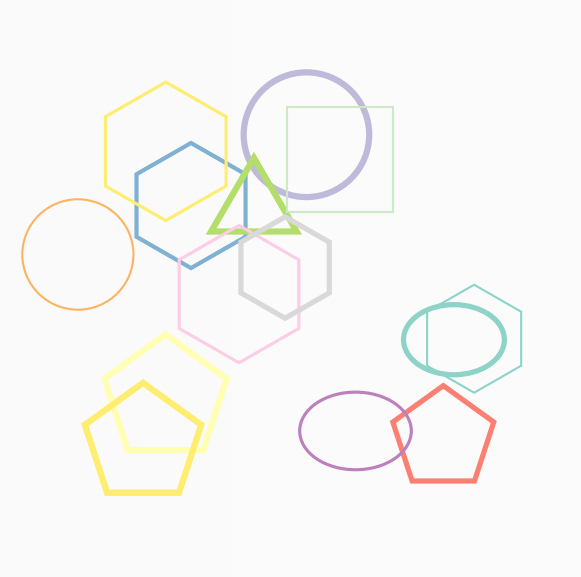[{"shape": "hexagon", "thickness": 1, "radius": 0.47, "center": [0.816, 0.413]}, {"shape": "oval", "thickness": 2.5, "radius": 0.43, "center": [0.781, 0.411]}, {"shape": "pentagon", "thickness": 3, "radius": 0.55, "center": [0.285, 0.309]}, {"shape": "circle", "thickness": 3, "radius": 0.54, "center": [0.527, 0.766]}, {"shape": "pentagon", "thickness": 2.5, "radius": 0.46, "center": [0.763, 0.24]}, {"shape": "hexagon", "thickness": 2, "radius": 0.54, "center": [0.329, 0.643]}, {"shape": "circle", "thickness": 1, "radius": 0.48, "center": [0.134, 0.558]}, {"shape": "triangle", "thickness": 3, "radius": 0.43, "center": [0.437, 0.641]}, {"shape": "hexagon", "thickness": 1.5, "radius": 0.59, "center": [0.411, 0.49]}, {"shape": "hexagon", "thickness": 2.5, "radius": 0.44, "center": [0.491, 0.536]}, {"shape": "oval", "thickness": 1.5, "radius": 0.48, "center": [0.612, 0.253]}, {"shape": "square", "thickness": 1, "radius": 0.45, "center": [0.585, 0.724]}, {"shape": "hexagon", "thickness": 1.5, "radius": 0.6, "center": [0.285, 0.737]}, {"shape": "pentagon", "thickness": 3, "radius": 0.53, "center": [0.246, 0.231]}]